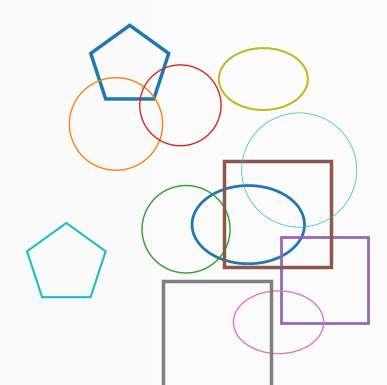[{"shape": "pentagon", "thickness": 2.5, "radius": 0.53, "center": [0.335, 0.829]}, {"shape": "oval", "thickness": 2, "radius": 0.73, "center": [0.641, 0.416]}, {"shape": "circle", "thickness": 1, "radius": 0.6, "center": [0.299, 0.678]}, {"shape": "circle", "thickness": 1, "radius": 0.57, "center": [0.48, 0.405]}, {"shape": "circle", "thickness": 1, "radius": 0.52, "center": [0.466, 0.726]}, {"shape": "square", "thickness": 2, "radius": 0.56, "center": [0.837, 0.273]}, {"shape": "square", "thickness": 2.5, "radius": 0.69, "center": [0.717, 0.444]}, {"shape": "oval", "thickness": 1, "radius": 0.58, "center": [0.719, 0.163]}, {"shape": "square", "thickness": 2.5, "radius": 0.69, "center": [0.56, 0.132]}, {"shape": "oval", "thickness": 1.5, "radius": 0.57, "center": [0.68, 0.795]}, {"shape": "pentagon", "thickness": 1.5, "radius": 0.53, "center": [0.171, 0.314]}, {"shape": "circle", "thickness": 0.5, "radius": 0.74, "center": [0.772, 0.558]}]